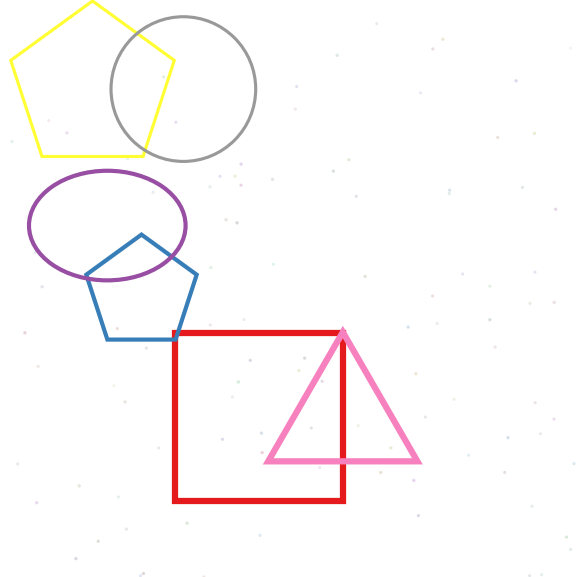[{"shape": "square", "thickness": 3, "radius": 0.73, "center": [0.449, 0.277]}, {"shape": "pentagon", "thickness": 2, "radius": 0.5, "center": [0.245, 0.492]}, {"shape": "oval", "thickness": 2, "radius": 0.68, "center": [0.186, 0.609]}, {"shape": "pentagon", "thickness": 1.5, "radius": 0.74, "center": [0.16, 0.849]}, {"shape": "triangle", "thickness": 3, "radius": 0.75, "center": [0.594, 0.275]}, {"shape": "circle", "thickness": 1.5, "radius": 0.63, "center": [0.318, 0.845]}]